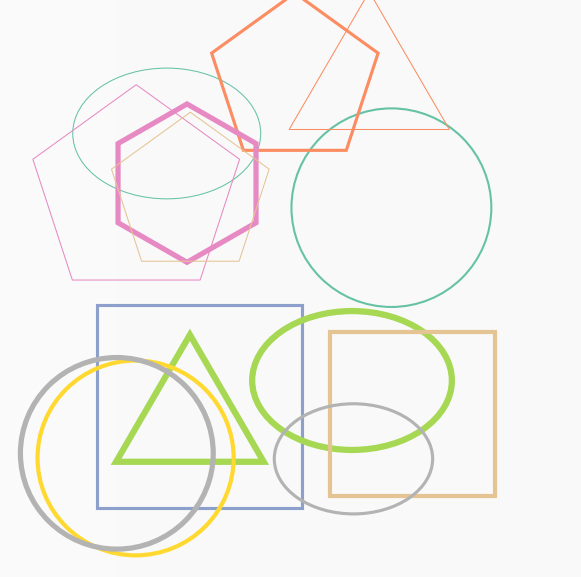[{"shape": "circle", "thickness": 1, "radius": 0.86, "center": [0.673, 0.64]}, {"shape": "oval", "thickness": 0.5, "radius": 0.81, "center": [0.287, 0.768]}, {"shape": "pentagon", "thickness": 1.5, "radius": 0.75, "center": [0.507, 0.861]}, {"shape": "triangle", "thickness": 0.5, "radius": 0.8, "center": [0.635, 0.854]}, {"shape": "square", "thickness": 1.5, "radius": 0.88, "center": [0.343, 0.295]}, {"shape": "pentagon", "thickness": 0.5, "radius": 0.93, "center": [0.234, 0.666]}, {"shape": "hexagon", "thickness": 2.5, "radius": 0.69, "center": [0.322, 0.682]}, {"shape": "triangle", "thickness": 3, "radius": 0.73, "center": [0.327, 0.273]}, {"shape": "oval", "thickness": 3, "radius": 0.86, "center": [0.606, 0.34]}, {"shape": "circle", "thickness": 2, "radius": 0.84, "center": [0.233, 0.206]}, {"shape": "pentagon", "thickness": 0.5, "radius": 0.71, "center": [0.327, 0.662]}, {"shape": "square", "thickness": 2, "radius": 0.71, "center": [0.71, 0.282]}, {"shape": "oval", "thickness": 1.5, "radius": 0.68, "center": [0.608, 0.205]}, {"shape": "circle", "thickness": 2.5, "radius": 0.83, "center": [0.201, 0.214]}]